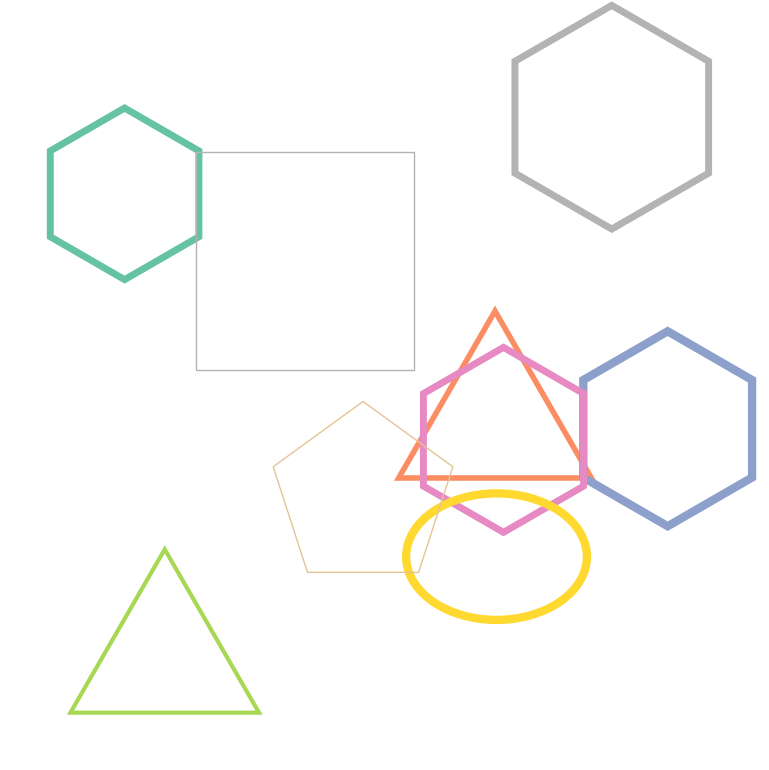[{"shape": "hexagon", "thickness": 2.5, "radius": 0.56, "center": [0.162, 0.748]}, {"shape": "triangle", "thickness": 2, "radius": 0.72, "center": [0.643, 0.451]}, {"shape": "hexagon", "thickness": 3, "radius": 0.63, "center": [0.867, 0.443]}, {"shape": "hexagon", "thickness": 2.5, "radius": 0.6, "center": [0.654, 0.429]}, {"shape": "triangle", "thickness": 1.5, "radius": 0.71, "center": [0.214, 0.145]}, {"shape": "oval", "thickness": 3, "radius": 0.59, "center": [0.645, 0.277]}, {"shape": "pentagon", "thickness": 0.5, "radius": 0.61, "center": [0.471, 0.356]}, {"shape": "square", "thickness": 0.5, "radius": 0.71, "center": [0.396, 0.661]}, {"shape": "hexagon", "thickness": 2.5, "radius": 0.73, "center": [0.795, 0.848]}]